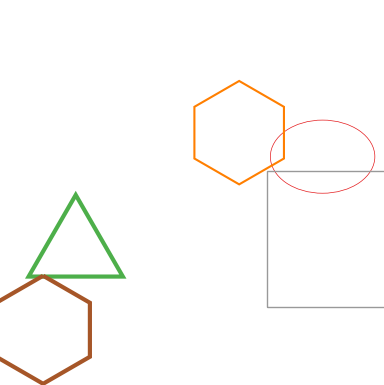[{"shape": "oval", "thickness": 0.5, "radius": 0.68, "center": [0.838, 0.593]}, {"shape": "triangle", "thickness": 3, "radius": 0.71, "center": [0.197, 0.352]}, {"shape": "hexagon", "thickness": 1.5, "radius": 0.67, "center": [0.621, 0.655]}, {"shape": "hexagon", "thickness": 3, "radius": 0.7, "center": [0.112, 0.143]}, {"shape": "square", "thickness": 1, "radius": 0.88, "center": [0.87, 0.38]}]